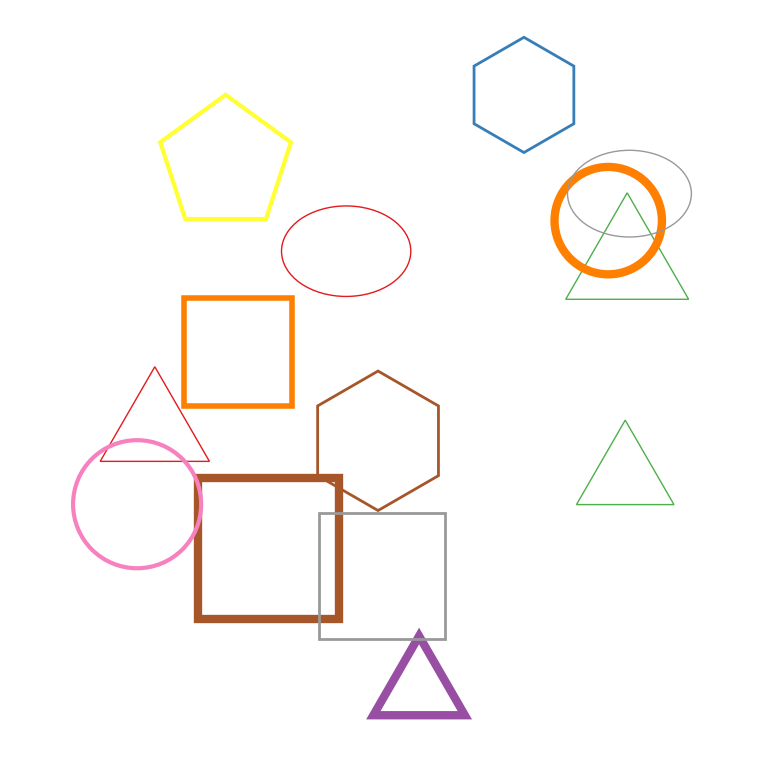[{"shape": "triangle", "thickness": 0.5, "radius": 0.41, "center": [0.201, 0.442]}, {"shape": "oval", "thickness": 0.5, "radius": 0.42, "center": [0.45, 0.674]}, {"shape": "hexagon", "thickness": 1, "radius": 0.37, "center": [0.68, 0.877]}, {"shape": "triangle", "thickness": 0.5, "radius": 0.46, "center": [0.815, 0.657]}, {"shape": "triangle", "thickness": 0.5, "radius": 0.37, "center": [0.812, 0.381]}, {"shape": "triangle", "thickness": 3, "radius": 0.34, "center": [0.544, 0.105]}, {"shape": "circle", "thickness": 3, "radius": 0.35, "center": [0.79, 0.713]}, {"shape": "square", "thickness": 2, "radius": 0.35, "center": [0.31, 0.543]}, {"shape": "pentagon", "thickness": 1.5, "radius": 0.45, "center": [0.293, 0.788]}, {"shape": "square", "thickness": 3, "radius": 0.46, "center": [0.349, 0.287]}, {"shape": "hexagon", "thickness": 1, "radius": 0.45, "center": [0.491, 0.428]}, {"shape": "circle", "thickness": 1.5, "radius": 0.42, "center": [0.178, 0.345]}, {"shape": "square", "thickness": 1, "radius": 0.41, "center": [0.496, 0.252]}, {"shape": "oval", "thickness": 0.5, "radius": 0.4, "center": [0.817, 0.749]}]